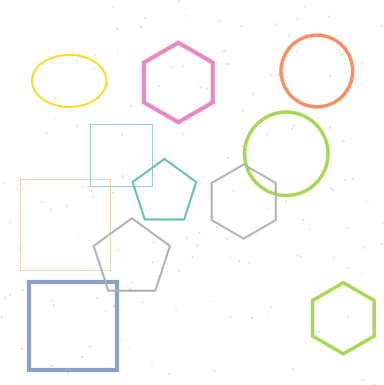[{"shape": "square", "thickness": 0.5, "radius": 0.4, "center": [0.313, 0.598]}, {"shape": "pentagon", "thickness": 1.5, "radius": 0.43, "center": [0.427, 0.5]}, {"shape": "circle", "thickness": 2.5, "radius": 0.47, "center": [0.823, 0.816]}, {"shape": "square", "thickness": 3, "radius": 0.58, "center": [0.189, 0.153]}, {"shape": "hexagon", "thickness": 3, "radius": 0.52, "center": [0.463, 0.786]}, {"shape": "circle", "thickness": 2.5, "radius": 0.54, "center": [0.744, 0.601]}, {"shape": "hexagon", "thickness": 2.5, "radius": 0.46, "center": [0.892, 0.173]}, {"shape": "oval", "thickness": 1.5, "radius": 0.48, "center": [0.18, 0.79]}, {"shape": "square", "thickness": 0.5, "radius": 0.59, "center": [0.169, 0.416]}, {"shape": "hexagon", "thickness": 1.5, "radius": 0.48, "center": [0.633, 0.477]}, {"shape": "pentagon", "thickness": 1.5, "radius": 0.52, "center": [0.342, 0.329]}]